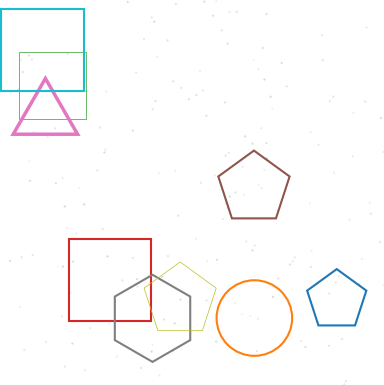[{"shape": "pentagon", "thickness": 1.5, "radius": 0.4, "center": [0.875, 0.22]}, {"shape": "circle", "thickness": 1.5, "radius": 0.49, "center": [0.661, 0.174]}, {"shape": "square", "thickness": 0.5, "radius": 0.44, "center": [0.137, 0.777]}, {"shape": "square", "thickness": 1.5, "radius": 0.53, "center": [0.286, 0.273]}, {"shape": "pentagon", "thickness": 1.5, "radius": 0.49, "center": [0.66, 0.512]}, {"shape": "triangle", "thickness": 2.5, "radius": 0.48, "center": [0.118, 0.7]}, {"shape": "hexagon", "thickness": 1.5, "radius": 0.57, "center": [0.396, 0.173]}, {"shape": "pentagon", "thickness": 0.5, "radius": 0.49, "center": [0.468, 0.221]}, {"shape": "square", "thickness": 1.5, "radius": 0.53, "center": [0.111, 0.871]}]